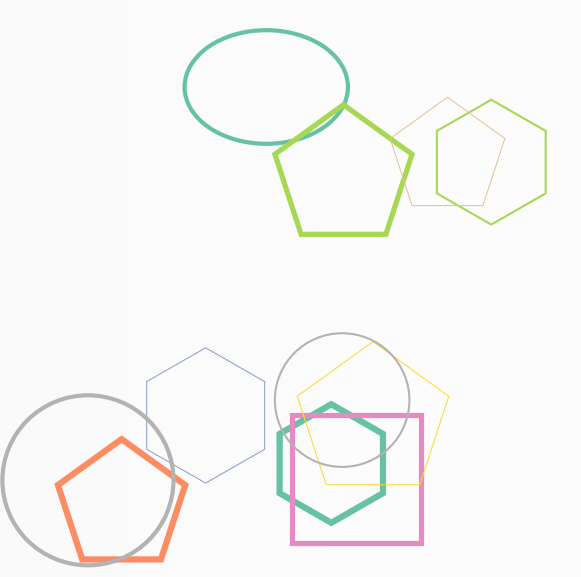[{"shape": "oval", "thickness": 2, "radius": 0.7, "center": [0.458, 0.849]}, {"shape": "hexagon", "thickness": 3, "radius": 0.51, "center": [0.57, 0.197]}, {"shape": "pentagon", "thickness": 3, "radius": 0.58, "center": [0.209, 0.124]}, {"shape": "hexagon", "thickness": 0.5, "radius": 0.59, "center": [0.354, 0.28]}, {"shape": "square", "thickness": 2.5, "radius": 0.55, "center": [0.614, 0.17]}, {"shape": "pentagon", "thickness": 2.5, "radius": 0.62, "center": [0.591, 0.694]}, {"shape": "hexagon", "thickness": 1, "radius": 0.54, "center": [0.845, 0.718]}, {"shape": "pentagon", "thickness": 0.5, "radius": 0.69, "center": [0.642, 0.271]}, {"shape": "pentagon", "thickness": 0.5, "radius": 0.52, "center": [0.77, 0.727]}, {"shape": "circle", "thickness": 2, "radius": 0.74, "center": [0.151, 0.167]}, {"shape": "circle", "thickness": 1, "radius": 0.58, "center": [0.589, 0.306]}]